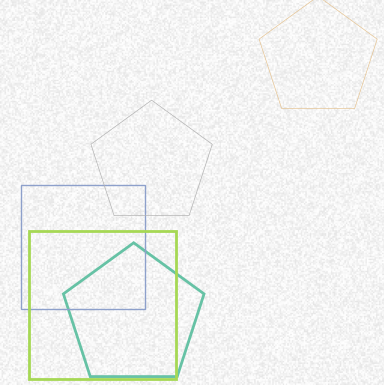[{"shape": "pentagon", "thickness": 2, "radius": 0.96, "center": [0.347, 0.177]}, {"shape": "square", "thickness": 1, "radius": 0.81, "center": [0.216, 0.359]}, {"shape": "square", "thickness": 2, "radius": 0.96, "center": [0.267, 0.208]}, {"shape": "pentagon", "thickness": 0.5, "radius": 0.81, "center": [0.826, 0.849]}, {"shape": "pentagon", "thickness": 0.5, "radius": 0.83, "center": [0.394, 0.574]}]